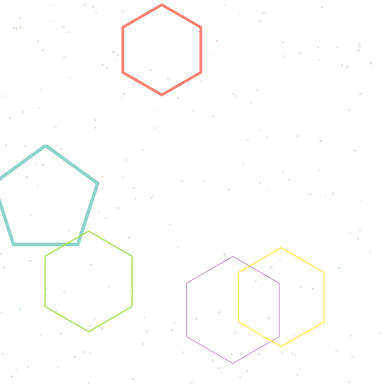[{"shape": "pentagon", "thickness": 2.5, "radius": 0.71, "center": [0.119, 0.48]}, {"shape": "hexagon", "thickness": 2, "radius": 0.59, "center": [0.42, 0.871]}, {"shape": "hexagon", "thickness": 1, "radius": 0.65, "center": [0.23, 0.269]}, {"shape": "hexagon", "thickness": 0.5, "radius": 0.69, "center": [0.605, 0.195]}, {"shape": "hexagon", "thickness": 1, "radius": 0.64, "center": [0.731, 0.228]}]